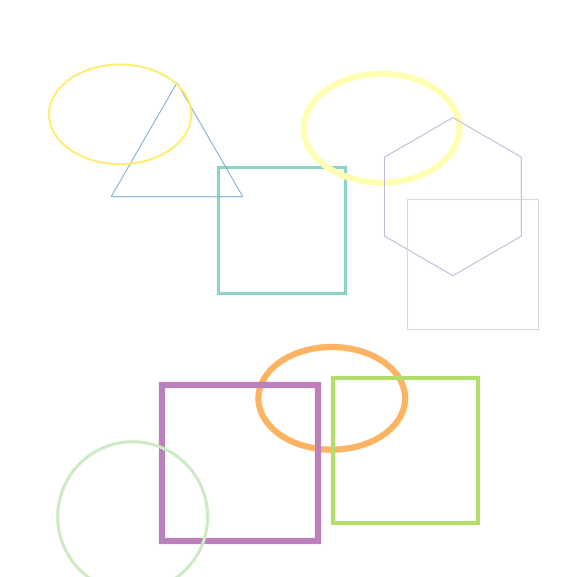[{"shape": "square", "thickness": 1.5, "radius": 0.55, "center": [0.488, 0.601]}, {"shape": "oval", "thickness": 3, "radius": 0.67, "center": [0.661, 0.777]}, {"shape": "hexagon", "thickness": 0.5, "radius": 0.68, "center": [0.784, 0.659]}, {"shape": "triangle", "thickness": 0.5, "radius": 0.66, "center": [0.306, 0.724]}, {"shape": "oval", "thickness": 3, "radius": 0.64, "center": [0.575, 0.309]}, {"shape": "square", "thickness": 2, "radius": 0.63, "center": [0.702, 0.219]}, {"shape": "square", "thickness": 0.5, "radius": 0.56, "center": [0.818, 0.541]}, {"shape": "square", "thickness": 3, "radius": 0.67, "center": [0.415, 0.198]}, {"shape": "circle", "thickness": 1.5, "radius": 0.65, "center": [0.23, 0.104]}, {"shape": "oval", "thickness": 1, "radius": 0.62, "center": [0.208, 0.801]}]